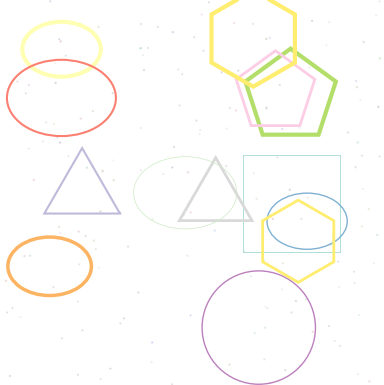[{"shape": "square", "thickness": 0.5, "radius": 0.63, "center": [0.756, 0.471]}, {"shape": "oval", "thickness": 3, "radius": 0.51, "center": [0.16, 0.872]}, {"shape": "triangle", "thickness": 1.5, "radius": 0.57, "center": [0.213, 0.502]}, {"shape": "oval", "thickness": 1.5, "radius": 0.71, "center": [0.16, 0.746]}, {"shape": "oval", "thickness": 1, "radius": 0.52, "center": [0.798, 0.425]}, {"shape": "oval", "thickness": 2.5, "radius": 0.54, "center": [0.129, 0.308]}, {"shape": "pentagon", "thickness": 3, "radius": 0.62, "center": [0.755, 0.75]}, {"shape": "pentagon", "thickness": 2, "radius": 0.54, "center": [0.716, 0.761]}, {"shape": "triangle", "thickness": 2, "radius": 0.54, "center": [0.56, 0.481]}, {"shape": "circle", "thickness": 1, "radius": 0.74, "center": [0.672, 0.149]}, {"shape": "oval", "thickness": 0.5, "radius": 0.67, "center": [0.481, 0.499]}, {"shape": "hexagon", "thickness": 3, "radius": 0.63, "center": [0.658, 0.9]}, {"shape": "hexagon", "thickness": 2, "radius": 0.53, "center": [0.775, 0.373]}]